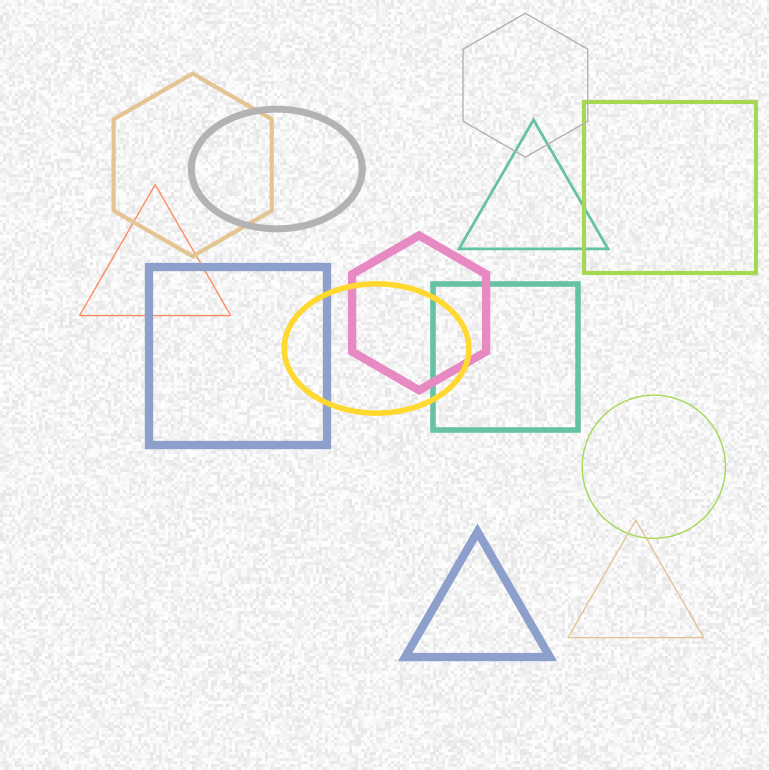[{"shape": "triangle", "thickness": 1, "radius": 0.56, "center": [0.693, 0.733]}, {"shape": "square", "thickness": 2, "radius": 0.47, "center": [0.657, 0.536]}, {"shape": "triangle", "thickness": 0.5, "radius": 0.57, "center": [0.202, 0.647]}, {"shape": "square", "thickness": 3, "radius": 0.58, "center": [0.309, 0.538]}, {"shape": "triangle", "thickness": 3, "radius": 0.54, "center": [0.62, 0.201]}, {"shape": "hexagon", "thickness": 3, "radius": 0.5, "center": [0.544, 0.594]}, {"shape": "square", "thickness": 1.5, "radius": 0.56, "center": [0.87, 0.756]}, {"shape": "circle", "thickness": 0.5, "radius": 0.47, "center": [0.849, 0.394]}, {"shape": "oval", "thickness": 2, "radius": 0.6, "center": [0.489, 0.547]}, {"shape": "triangle", "thickness": 0.5, "radius": 0.51, "center": [0.826, 0.223]}, {"shape": "hexagon", "thickness": 1.5, "radius": 0.59, "center": [0.25, 0.786]}, {"shape": "hexagon", "thickness": 0.5, "radius": 0.47, "center": [0.682, 0.889]}, {"shape": "oval", "thickness": 2.5, "radius": 0.56, "center": [0.359, 0.78]}]